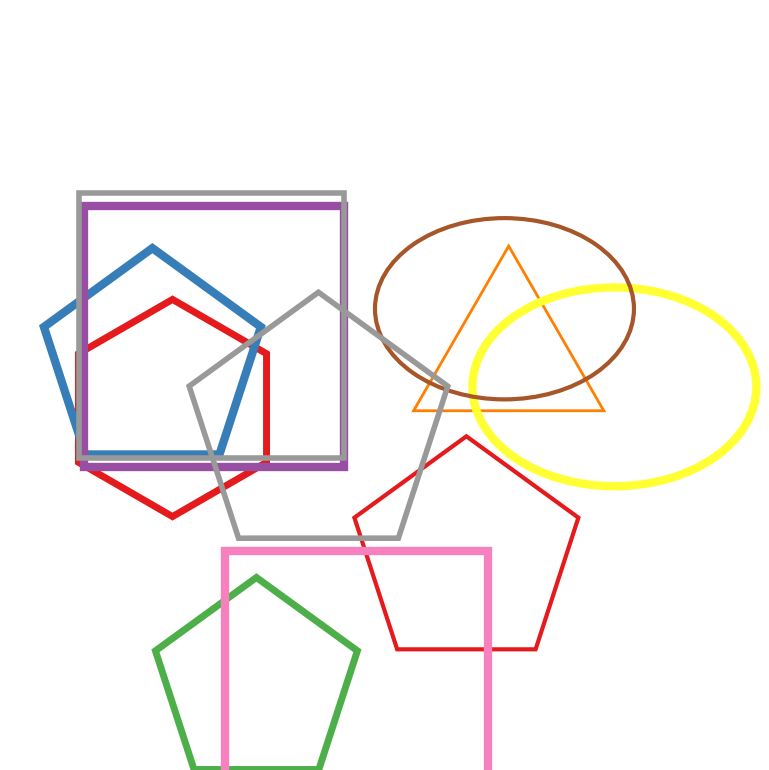[{"shape": "pentagon", "thickness": 1.5, "radius": 0.76, "center": [0.606, 0.28]}, {"shape": "hexagon", "thickness": 2.5, "radius": 0.71, "center": [0.224, 0.47]}, {"shape": "pentagon", "thickness": 3, "radius": 0.74, "center": [0.198, 0.53]}, {"shape": "pentagon", "thickness": 2.5, "radius": 0.69, "center": [0.333, 0.112]}, {"shape": "square", "thickness": 3, "radius": 0.85, "center": [0.278, 0.563]}, {"shape": "triangle", "thickness": 1, "radius": 0.71, "center": [0.661, 0.538]}, {"shape": "oval", "thickness": 3, "radius": 0.92, "center": [0.798, 0.498]}, {"shape": "oval", "thickness": 1.5, "radius": 0.84, "center": [0.655, 0.599]}, {"shape": "square", "thickness": 3, "radius": 0.85, "center": [0.463, 0.114]}, {"shape": "pentagon", "thickness": 2, "radius": 0.88, "center": [0.414, 0.444]}, {"shape": "square", "thickness": 2, "radius": 0.86, "center": [0.274, 0.577]}]